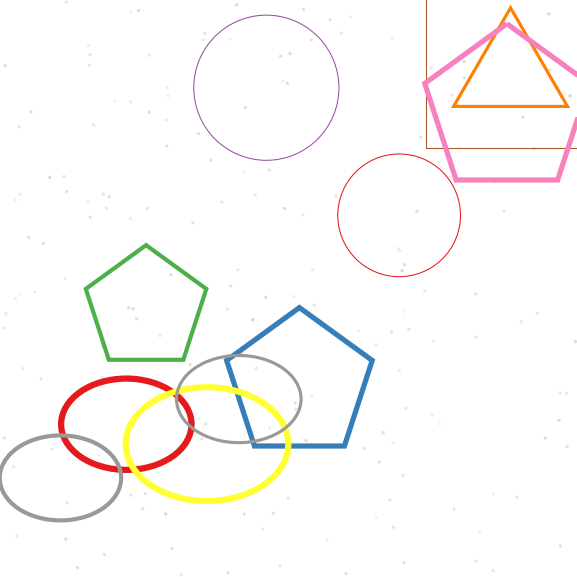[{"shape": "oval", "thickness": 3, "radius": 0.56, "center": [0.219, 0.265]}, {"shape": "circle", "thickness": 0.5, "radius": 0.53, "center": [0.691, 0.626]}, {"shape": "pentagon", "thickness": 2.5, "radius": 0.66, "center": [0.518, 0.334]}, {"shape": "pentagon", "thickness": 2, "radius": 0.55, "center": [0.253, 0.465]}, {"shape": "circle", "thickness": 0.5, "radius": 0.63, "center": [0.461, 0.847]}, {"shape": "triangle", "thickness": 1.5, "radius": 0.57, "center": [0.884, 0.872]}, {"shape": "oval", "thickness": 3, "radius": 0.7, "center": [0.358, 0.23]}, {"shape": "square", "thickness": 0.5, "radius": 0.73, "center": [0.883, 0.888]}, {"shape": "pentagon", "thickness": 2.5, "radius": 0.75, "center": [0.878, 0.808]}, {"shape": "oval", "thickness": 1.5, "radius": 0.54, "center": [0.413, 0.308]}, {"shape": "oval", "thickness": 2, "radius": 0.53, "center": [0.105, 0.172]}]